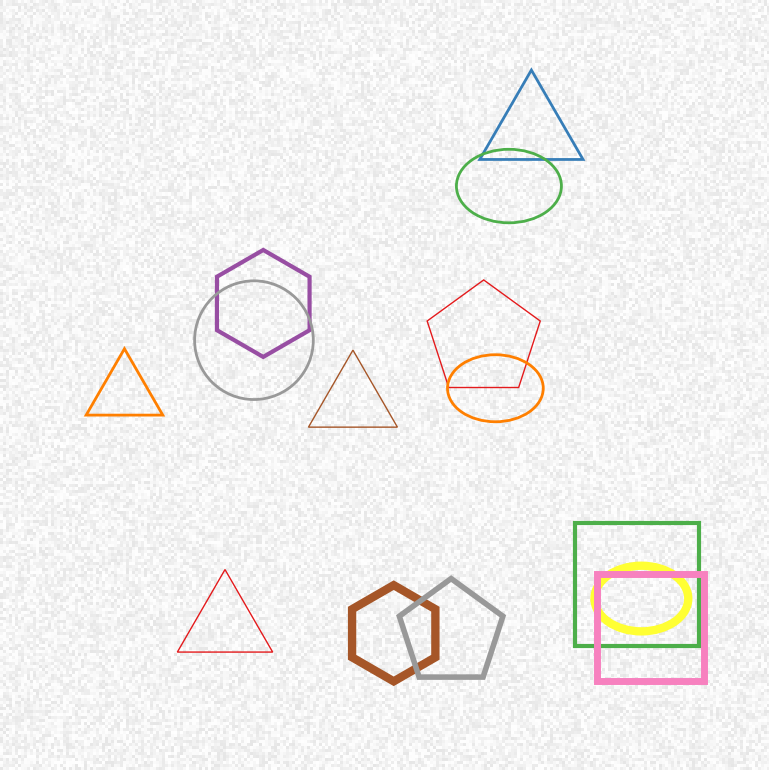[{"shape": "pentagon", "thickness": 0.5, "radius": 0.39, "center": [0.628, 0.559]}, {"shape": "triangle", "thickness": 0.5, "radius": 0.36, "center": [0.292, 0.189]}, {"shape": "triangle", "thickness": 1, "radius": 0.39, "center": [0.69, 0.832]}, {"shape": "oval", "thickness": 1, "radius": 0.34, "center": [0.661, 0.758]}, {"shape": "square", "thickness": 1.5, "radius": 0.4, "center": [0.827, 0.241]}, {"shape": "hexagon", "thickness": 1.5, "radius": 0.35, "center": [0.342, 0.606]}, {"shape": "triangle", "thickness": 1, "radius": 0.29, "center": [0.162, 0.49]}, {"shape": "oval", "thickness": 1, "radius": 0.31, "center": [0.643, 0.496]}, {"shape": "oval", "thickness": 3, "radius": 0.3, "center": [0.833, 0.223]}, {"shape": "triangle", "thickness": 0.5, "radius": 0.33, "center": [0.458, 0.479]}, {"shape": "hexagon", "thickness": 3, "radius": 0.31, "center": [0.511, 0.178]}, {"shape": "square", "thickness": 2.5, "radius": 0.35, "center": [0.844, 0.185]}, {"shape": "pentagon", "thickness": 2, "radius": 0.35, "center": [0.586, 0.178]}, {"shape": "circle", "thickness": 1, "radius": 0.39, "center": [0.33, 0.558]}]